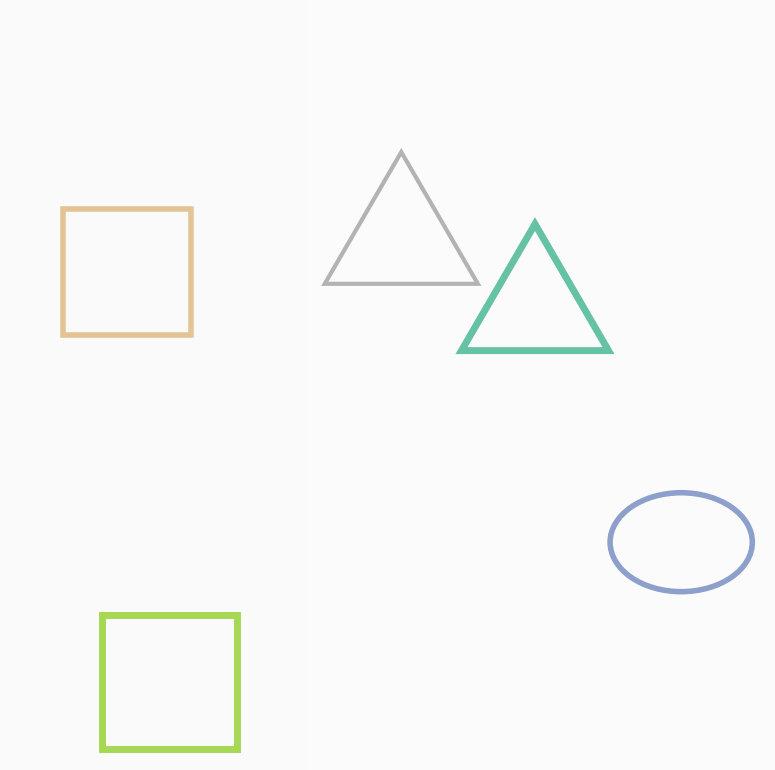[{"shape": "triangle", "thickness": 2.5, "radius": 0.55, "center": [0.69, 0.599]}, {"shape": "oval", "thickness": 2, "radius": 0.46, "center": [0.879, 0.296]}, {"shape": "square", "thickness": 2.5, "radius": 0.43, "center": [0.219, 0.114]}, {"shape": "square", "thickness": 2, "radius": 0.41, "center": [0.164, 0.647]}, {"shape": "triangle", "thickness": 1.5, "radius": 0.57, "center": [0.518, 0.688]}]